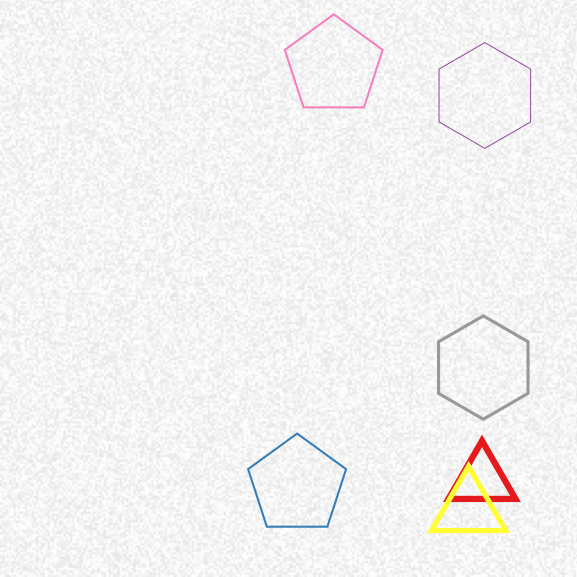[{"shape": "triangle", "thickness": 3, "radius": 0.34, "center": [0.835, 0.169]}, {"shape": "pentagon", "thickness": 1, "radius": 0.45, "center": [0.514, 0.159]}, {"shape": "hexagon", "thickness": 0.5, "radius": 0.46, "center": [0.84, 0.834]}, {"shape": "triangle", "thickness": 2.5, "radius": 0.37, "center": [0.811, 0.118]}, {"shape": "pentagon", "thickness": 1, "radius": 0.45, "center": [0.578, 0.885]}, {"shape": "hexagon", "thickness": 1.5, "radius": 0.45, "center": [0.837, 0.363]}]